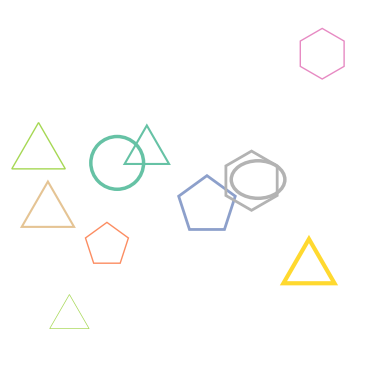[{"shape": "triangle", "thickness": 1.5, "radius": 0.33, "center": [0.381, 0.607]}, {"shape": "circle", "thickness": 2.5, "radius": 0.34, "center": [0.304, 0.577]}, {"shape": "pentagon", "thickness": 1, "radius": 0.29, "center": [0.278, 0.364]}, {"shape": "pentagon", "thickness": 2, "radius": 0.39, "center": [0.538, 0.466]}, {"shape": "hexagon", "thickness": 1, "radius": 0.33, "center": [0.837, 0.86]}, {"shape": "triangle", "thickness": 0.5, "radius": 0.3, "center": [0.18, 0.176]}, {"shape": "triangle", "thickness": 1, "radius": 0.4, "center": [0.1, 0.601]}, {"shape": "triangle", "thickness": 3, "radius": 0.38, "center": [0.802, 0.303]}, {"shape": "triangle", "thickness": 1.5, "radius": 0.39, "center": [0.124, 0.45]}, {"shape": "oval", "thickness": 2.5, "radius": 0.35, "center": [0.67, 0.534]}, {"shape": "hexagon", "thickness": 2, "radius": 0.38, "center": [0.653, 0.531]}]